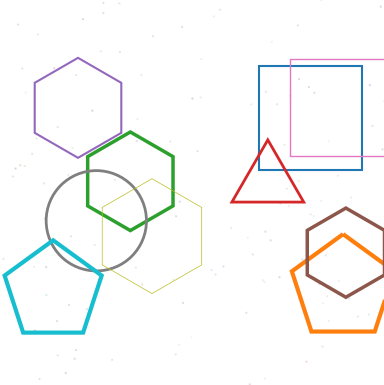[{"shape": "square", "thickness": 1.5, "radius": 0.67, "center": [0.807, 0.694]}, {"shape": "pentagon", "thickness": 3, "radius": 0.7, "center": [0.891, 0.252]}, {"shape": "hexagon", "thickness": 2.5, "radius": 0.64, "center": [0.339, 0.529]}, {"shape": "triangle", "thickness": 2, "radius": 0.54, "center": [0.696, 0.529]}, {"shape": "hexagon", "thickness": 1.5, "radius": 0.65, "center": [0.203, 0.72]}, {"shape": "hexagon", "thickness": 2.5, "radius": 0.58, "center": [0.898, 0.344]}, {"shape": "square", "thickness": 1, "radius": 0.63, "center": [0.879, 0.721]}, {"shape": "circle", "thickness": 2, "radius": 0.65, "center": [0.25, 0.427]}, {"shape": "hexagon", "thickness": 0.5, "radius": 0.75, "center": [0.395, 0.387]}, {"shape": "pentagon", "thickness": 3, "radius": 0.66, "center": [0.138, 0.243]}]